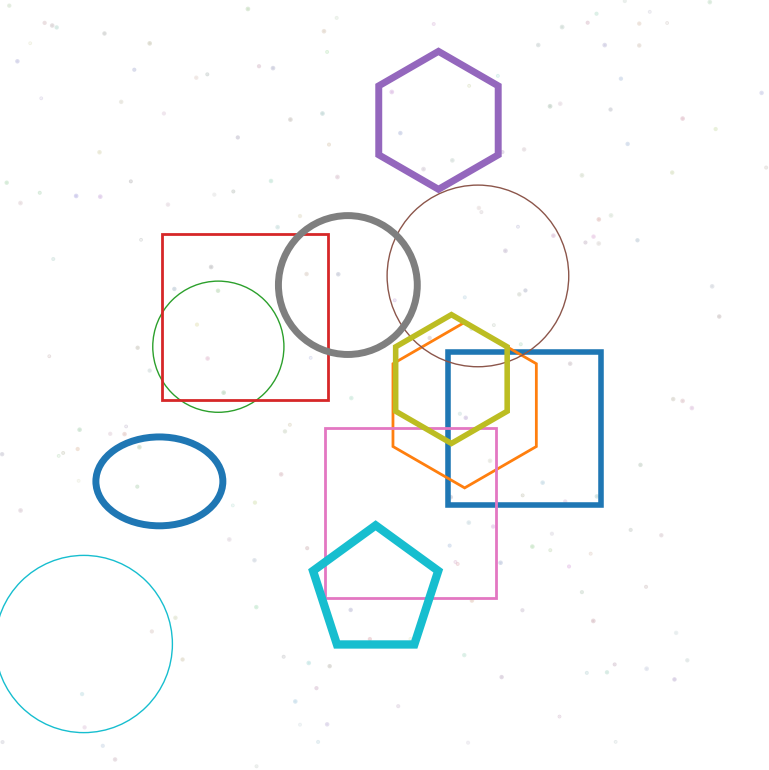[{"shape": "oval", "thickness": 2.5, "radius": 0.41, "center": [0.207, 0.375]}, {"shape": "square", "thickness": 2, "radius": 0.5, "center": [0.682, 0.444]}, {"shape": "hexagon", "thickness": 1, "radius": 0.54, "center": [0.603, 0.474]}, {"shape": "circle", "thickness": 0.5, "radius": 0.43, "center": [0.284, 0.55]}, {"shape": "square", "thickness": 1, "radius": 0.54, "center": [0.318, 0.588]}, {"shape": "hexagon", "thickness": 2.5, "radius": 0.45, "center": [0.569, 0.844]}, {"shape": "circle", "thickness": 0.5, "radius": 0.59, "center": [0.621, 0.642]}, {"shape": "square", "thickness": 1, "radius": 0.55, "center": [0.533, 0.334]}, {"shape": "circle", "thickness": 2.5, "radius": 0.45, "center": [0.452, 0.63]}, {"shape": "hexagon", "thickness": 2, "radius": 0.42, "center": [0.586, 0.508]}, {"shape": "circle", "thickness": 0.5, "radius": 0.58, "center": [0.109, 0.164]}, {"shape": "pentagon", "thickness": 3, "radius": 0.43, "center": [0.488, 0.232]}]